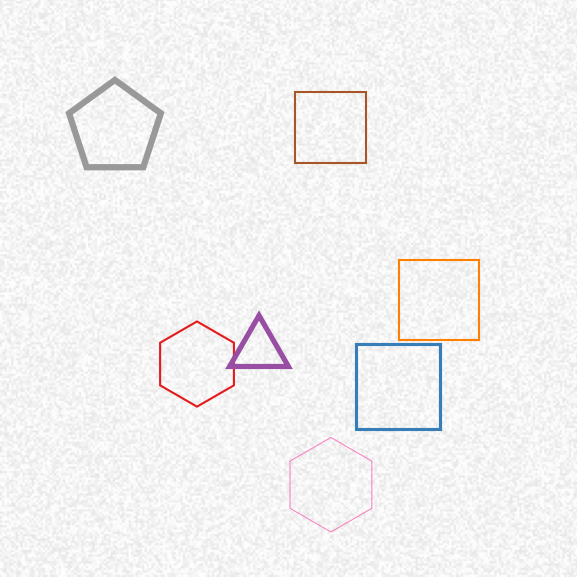[{"shape": "hexagon", "thickness": 1, "radius": 0.37, "center": [0.341, 0.369]}, {"shape": "square", "thickness": 1.5, "radius": 0.37, "center": [0.689, 0.33]}, {"shape": "triangle", "thickness": 2.5, "radius": 0.29, "center": [0.449, 0.394]}, {"shape": "square", "thickness": 1, "radius": 0.35, "center": [0.761, 0.479]}, {"shape": "square", "thickness": 1, "radius": 0.31, "center": [0.572, 0.778]}, {"shape": "hexagon", "thickness": 0.5, "radius": 0.41, "center": [0.573, 0.16]}, {"shape": "pentagon", "thickness": 3, "radius": 0.42, "center": [0.199, 0.777]}]